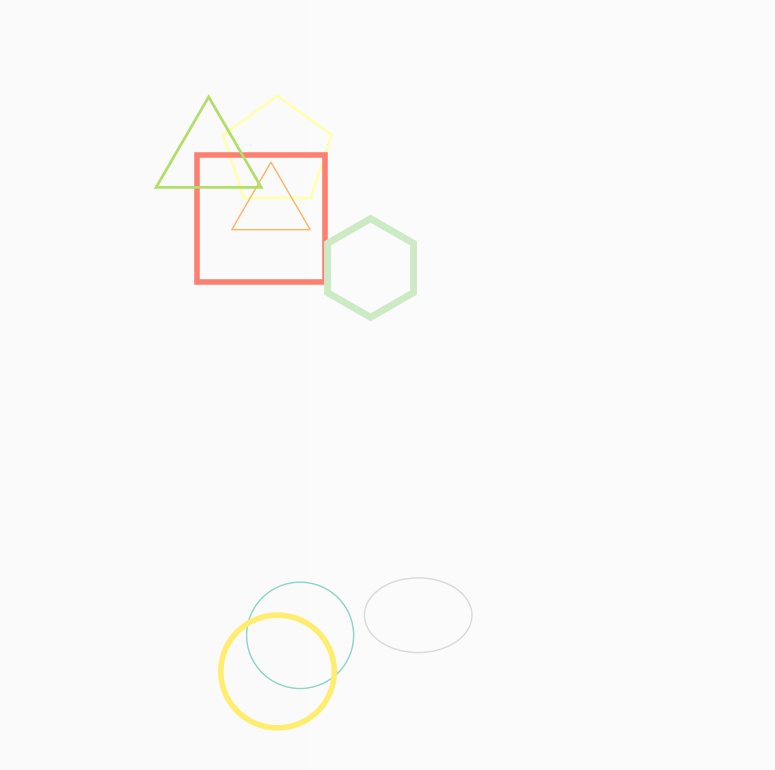[{"shape": "circle", "thickness": 0.5, "radius": 0.35, "center": [0.387, 0.175]}, {"shape": "pentagon", "thickness": 1, "radius": 0.37, "center": [0.358, 0.802]}, {"shape": "square", "thickness": 2, "radius": 0.41, "center": [0.336, 0.716]}, {"shape": "triangle", "thickness": 0.5, "radius": 0.29, "center": [0.35, 0.731]}, {"shape": "triangle", "thickness": 1, "radius": 0.39, "center": [0.269, 0.796]}, {"shape": "oval", "thickness": 0.5, "radius": 0.35, "center": [0.54, 0.201]}, {"shape": "hexagon", "thickness": 2.5, "radius": 0.32, "center": [0.478, 0.652]}, {"shape": "circle", "thickness": 2, "radius": 0.37, "center": [0.358, 0.128]}]